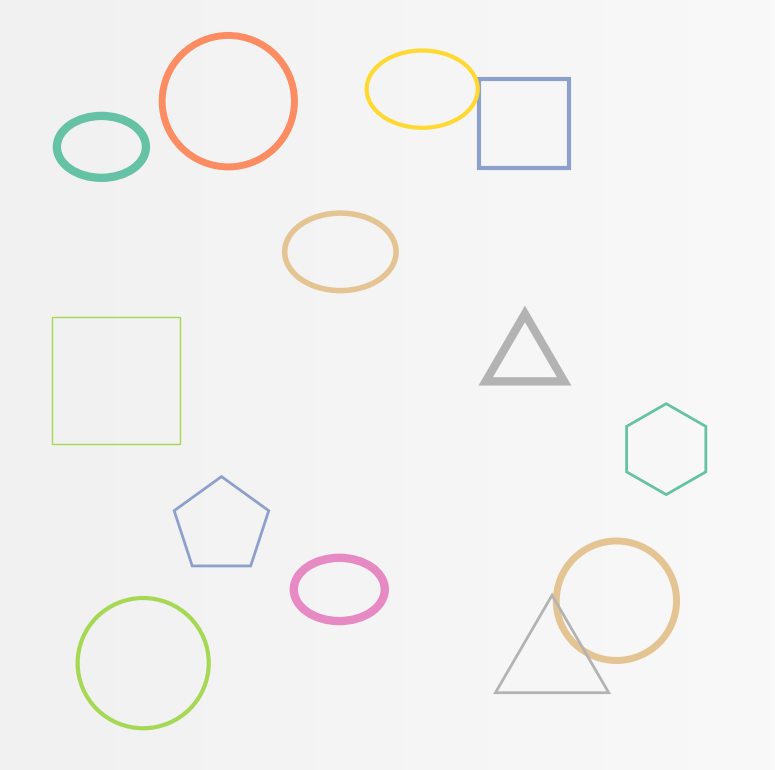[{"shape": "hexagon", "thickness": 1, "radius": 0.3, "center": [0.86, 0.417]}, {"shape": "oval", "thickness": 3, "radius": 0.29, "center": [0.131, 0.809]}, {"shape": "circle", "thickness": 2.5, "radius": 0.43, "center": [0.295, 0.869]}, {"shape": "pentagon", "thickness": 1, "radius": 0.32, "center": [0.286, 0.317]}, {"shape": "square", "thickness": 1.5, "radius": 0.29, "center": [0.675, 0.84]}, {"shape": "oval", "thickness": 3, "radius": 0.29, "center": [0.438, 0.234]}, {"shape": "circle", "thickness": 1.5, "radius": 0.42, "center": [0.185, 0.139]}, {"shape": "square", "thickness": 0.5, "radius": 0.41, "center": [0.15, 0.506]}, {"shape": "oval", "thickness": 1.5, "radius": 0.36, "center": [0.545, 0.884]}, {"shape": "circle", "thickness": 2.5, "radius": 0.39, "center": [0.795, 0.22]}, {"shape": "oval", "thickness": 2, "radius": 0.36, "center": [0.439, 0.673]}, {"shape": "triangle", "thickness": 3, "radius": 0.29, "center": [0.677, 0.534]}, {"shape": "triangle", "thickness": 1, "radius": 0.42, "center": [0.712, 0.143]}]